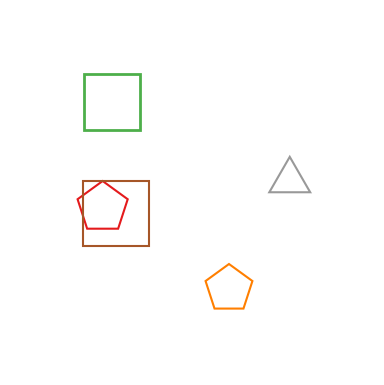[{"shape": "pentagon", "thickness": 1.5, "radius": 0.34, "center": [0.267, 0.461]}, {"shape": "square", "thickness": 2, "radius": 0.36, "center": [0.29, 0.736]}, {"shape": "pentagon", "thickness": 1.5, "radius": 0.32, "center": [0.595, 0.25]}, {"shape": "square", "thickness": 1.5, "radius": 0.42, "center": [0.302, 0.446]}, {"shape": "triangle", "thickness": 1.5, "radius": 0.31, "center": [0.753, 0.531]}]